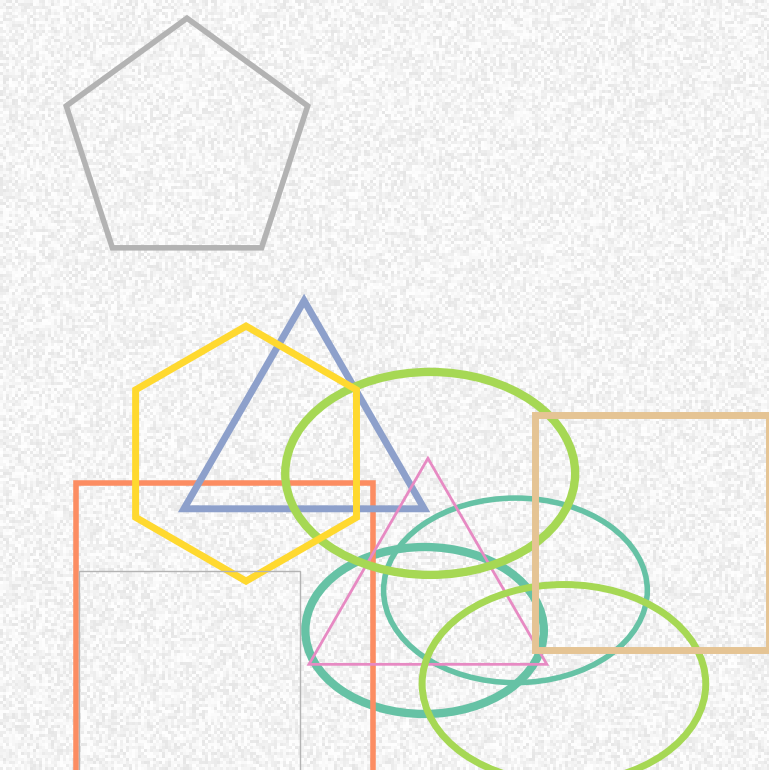[{"shape": "oval", "thickness": 3, "radius": 0.77, "center": [0.551, 0.181]}, {"shape": "oval", "thickness": 2, "radius": 0.86, "center": [0.669, 0.233]}, {"shape": "square", "thickness": 2, "radius": 0.96, "center": [0.292, 0.18]}, {"shape": "triangle", "thickness": 2.5, "radius": 0.9, "center": [0.395, 0.429]}, {"shape": "triangle", "thickness": 1, "radius": 0.89, "center": [0.556, 0.226]}, {"shape": "oval", "thickness": 2.5, "radius": 0.92, "center": [0.732, 0.112]}, {"shape": "oval", "thickness": 3, "radius": 0.94, "center": [0.559, 0.385]}, {"shape": "hexagon", "thickness": 2.5, "radius": 0.83, "center": [0.32, 0.411]}, {"shape": "square", "thickness": 2.5, "radius": 0.76, "center": [0.847, 0.308]}, {"shape": "square", "thickness": 0.5, "radius": 0.72, "center": [0.246, 0.116]}, {"shape": "pentagon", "thickness": 2, "radius": 0.82, "center": [0.243, 0.812]}]